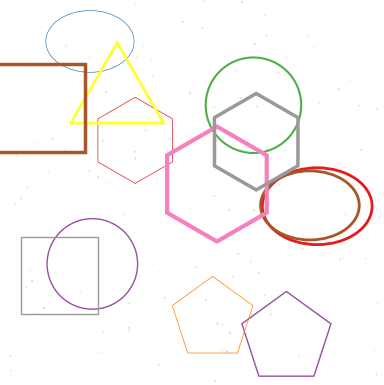[{"shape": "oval", "thickness": 2, "radius": 0.71, "center": [0.824, 0.464]}, {"shape": "hexagon", "thickness": 0.5, "radius": 0.56, "center": [0.351, 0.635]}, {"shape": "oval", "thickness": 0.5, "radius": 0.57, "center": [0.234, 0.892]}, {"shape": "circle", "thickness": 1.5, "radius": 0.62, "center": [0.658, 0.727]}, {"shape": "pentagon", "thickness": 1, "radius": 0.61, "center": [0.744, 0.121]}, {"shape": "circle", "thickness": 1, "radius": 0.59, "center": [0.24, 0.315]}, {"shape": "pentagon", "thickness": 0.5, "radius": 0.55, "center": [0.552, 0.172]}, {"shape": "triangle", "thickness": 2, "radius": 0.7, "center": [0.304, 0.75]}, {"shape": "square", "thickness": 2.5, "radius": 0.57, "center": [0.107, 0.72]}, {"shape": "oval", "thickness": 2, "radius": 0.64, "center": [0.805, 0.466]}, {"shape": "hexagon", "thickness": 3, "radius": 0.75, "center": [0.563, 0.522]}, {"shape": "square", "thickness": 1, "radius": 0.5, "center": [0.155, 0.284]}, {"shape": "hexagon", "thickness": 2.5, "radius": 0.63, "center": [0.665, 0.632]}]